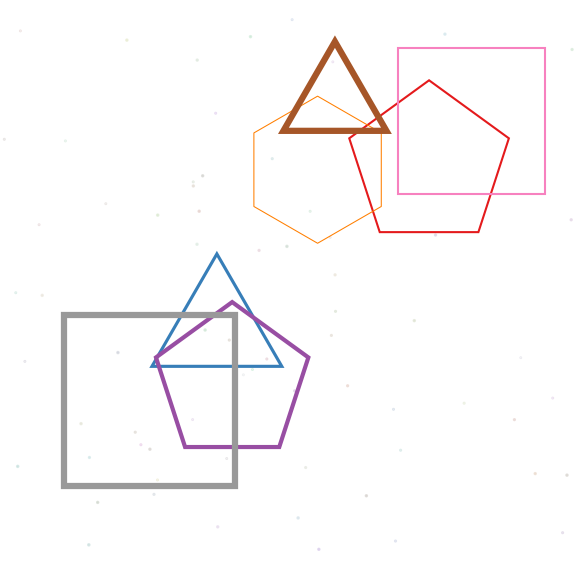[{"shape": "pentagon", "thickness": 1, "radius": 0.73, "center": [0.743, 0.715]}, {"shape": "triangle", "thickness": 1.5, "radius": 0.65, "center": [0.376, 0.43]}, {"shape": "pentagon", "thickness": 2, "radius": 0.69, "center": [0.402, 0.337]}, {"shape": "hexagon", "thickness": 0.5, "radius": 0.64, "center": [0.55, 0.705]}, {"shape": "triangle", "thickness": 3, "radius": 0.51, "center": [0.58, 0.824]}, {"shape": "square", "thickness": 1, "radius": 0.63, "center": [0.816, 0.79]}, {"shape": "square", "thickness": 3, "radius": 0.74, "center": [0.259, 0.305]}]